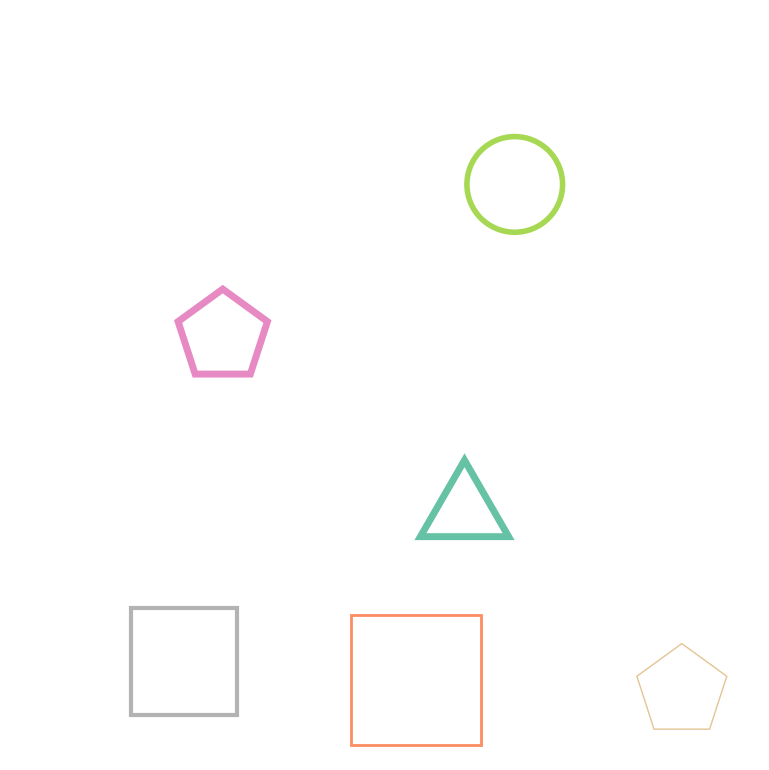[{"shape": "triangle", "thickness": 2.5, "radius": 0.33, "center": [0.603, 0.336]}, {"shape": "square", "thickness": 1, "radius": 0.42, "center": [0.541, 0.117]}, {"shape": "pentagon", "thickness": 2.5, "radius": 0.3, "center": [0.289, 0.564]}, {"shape": "circle", "thickness": 2, "radius": 0.31, "center": [0.669, 0.76]}, {"shape": "pentagon", "thickness": 0.5, "radius": 0.31, "center": [0.885, 0.103]}, {"shape": "square", "thickness": 1.5, "radius": 0.35, "center": [0.239, 0.141]}]